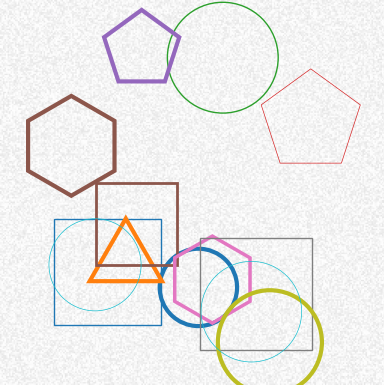[{"shape": "circle", "thickness": 3, "radius": 0.5, "center": [0.515, 0.254]}, {"shape": "square", "thickness": 1, "radius": 0.69, "center": [0.279, 0.293]}, {"shape": "triangle", "thickness": 3, "radius": 0.54, "center": [0.327, 0.324]}, {"shape": "circle", "thickness": 1, "radius": 0.72, "center": [0.579, 0.85]}, {"shape": "pentagon", "thickness": 0.5, "radius": 0.68, "center": [0.807, 0.686]}, {"shape": "pentagon", "thickness": 3, "radius": 0.51, "center": [0.368, 0.872]}, {"shape": "hexagon", "thickness": 3, "radius": 0.65, "center": [0.185, 0.621]}, {"shape": "square", "thickness": 2, "radius": 0.53, "center": [0.354, 0.418]}, {"shape": "hexagon", "thickness": 2.5, "radius": 0.56, "center": [0.552, 0.274]}, {"shape": "square", "thickness": 1, "radius": 0.72, "center": [0.665, 0.237]}, {"shape": "circle", "thickness": 3, "radius": 0.68, "center": [0.701, 0.111]}, {"shape": "circle", "thickness": 0.5, "radius": 0.6, "center": [0.247, 0.312]}, {"shape": "circle", "thickness": 0.5, "radius": 0.65, "center": [0.653, 0.19]}]